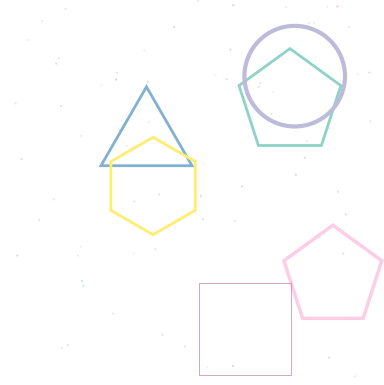[{"shape": "pentagon", "thickness": 2, "radius": 0.7, "center": [0.753, 0.735]}, {"shape": "circle", "thickness": 3, "radius": 0.65, "center": [0.765, 0.802]}, {"shape": "triangle", "thickness": 2, "radius": 0.68, "center": [0.38, 0.638]}, {"shape": "pentagon", "thickness": 2.5, "radius": 0.67, "center": [0.865, 0.281]}, {"shape": "square", "thickness": 0.5, "radius": 0.6, "center": [0.637, 0.146]}, {"shape": "hexagon", "thickness": 2, "radius": 0.63, "center": [0.398, 0.517]}]